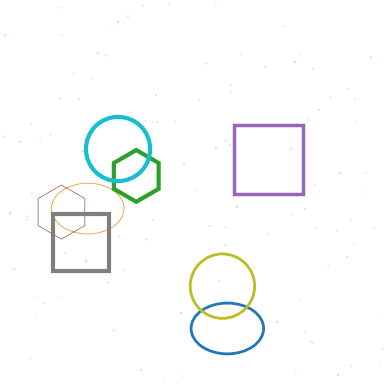[{"shape": "oval", "thickness": 2, "radius": 0.47, "center": [0.59, 0.147]}, {"shape": "oval", "thickness": 0.5, "radius": 0.47, "center": [0.228, 0.458]}, {"shape": "hexagon", "thickness": 3, "radius": 0.34, "center": [0.354, 0.543]}, {"shape": "square", "thickness": 2.5, "radius": 0.45, "center": [0.698, 0.585]}, {"shape": "hexagon", "thickness": 0.5, "radius": 0.35, "center": [0.16, 0.449]}, {"shape": "square", "thickness": 3, "radius": 0.37, "center": [0.21, 0.37]}, {"shape": "circle", "thickness": 2, "radius": 0.42, "center": [0.578, 0.257]}, {"shape": "circle", "thickness": 3, "radius": 0.42, "center": [0.307, 0.613]}]